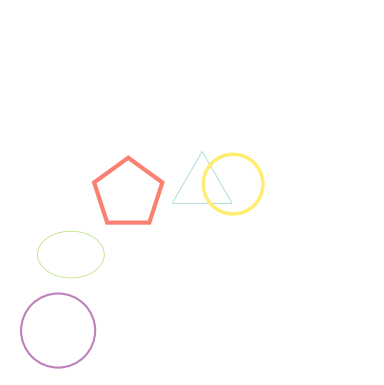[{"shape": "triangle", "thickness": 0.5, "radius": 0.45, "center": [0.525, 0.517]}, {"shape": "pentagon", "thickness": 3, "radius": 0.47, "center": [0.333, 0.497]}, {"shape": "oval", "thickness": 0.5, "radius": 0.43, "center": [0.184, 0.339]}, {"shape": "circle", "thickness": 1.5, "radius": 0.48, "center": [0.151, 0.141]}, {"shape": "circle", "thickness": 2.5, "radius": 0.39, "center": [0.605, 0.522]}]